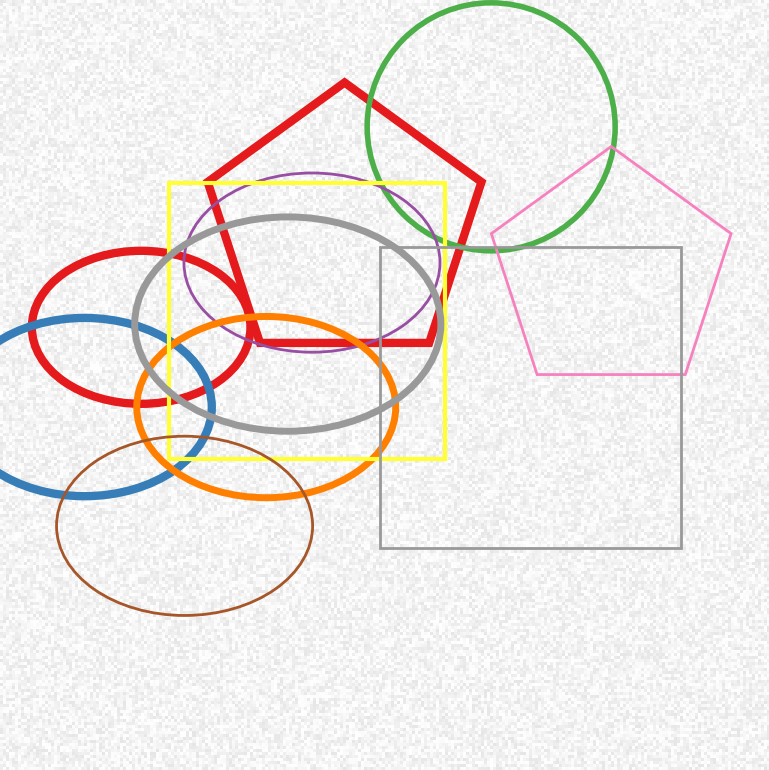[{"shape": "pentagon", "thickness": 3, "radius": 0.93, "center": [0.447, 0.706]}, {"shape": "oval", "thickness": 3, "radius": 0.71, "center": [0.183, 0.575]}, {"shape": "oval", "thickness": 3, "radius": 0.83, "center": [0.11, 0.471]}, {"shape": "circle", "thickness": 2, "radius": 0.81, "center": [0.638, 0.835]}, {"shape": "oval", "thickness": 1, "radius": 0.83, "center": [0.405, 0.659]}, {"shape": "oval", "thickness": 2.5, "radius": 0.84, "center": [0.346, 0.471]}, {"shape": "square", "thickness": 1.5, "radius": 0.9, "center": [0.399, 0.584]}, {"shape": "oval", "thickness": 1, "radius": 0.83, "center": [0.24, 0.317]}, {"shape": "pentagon", "thickness": 1, "radius": 0.82, "center": [0.794, 0.646]}, {"shape": "oval", "thickness": 2.5, "radius": 0.99, "center": [0.374, 0.579]}, {"shape": "square", "thickness": 1, "radius": 0.98, "center": [0.689, 0.484]}]